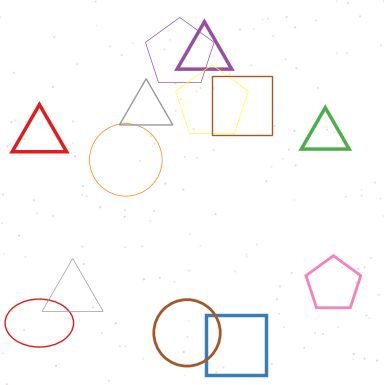[{"shape": "oval", "thickness": 1, "radius": 0.44, "center": [0.102, 0.161]}, {"shape": "triangle", "thickness": 2.5, "radius": 0.41, "center": [0.102, 0.647]}, {"shape": "square", "thickness": 2.5, "radius": 0.39, "center": [0.612, 0.105]}, {"shape": "triangle", "thickness": 2.5, "radius": 0.36, "center": [0.845, 0.649]}, {"shape": "pentagon", "thickness": 0.5, "radius": 0.47, "center": [0.467, 0.861]}, {"shape": "triangle", "thickness": 2.5, "radius": 0.41, "center": [0.531, 0.861]}, {"shape": "circle", "thickness": 0.5, "radius": 0.47, "center": [0.327, 0.585]}, {"shape": "pentagon", "thickness": 0.5, "radius": 0.5, "center": [0.551, 0.733]}, {"shape": "circle", "thickness": 2, "radius": 0.43, "center": [0.486, 0.135]}, {"shape": "square", "thickness": 1, "radius": 0.39, "center": [0.629, 0.727]}, {"shape": "pentagon", "thickness": 2, "radius": 0.37, "center": [0.866, 0.261]}, {"shape": "triangle", "thickness": 0.5, "radius": 0.46, "center": [0.189, 0.237]}, {"shape": "triangle", "thickness": 1, "radius": 0.4, "center": [0.38, 0.715]}]